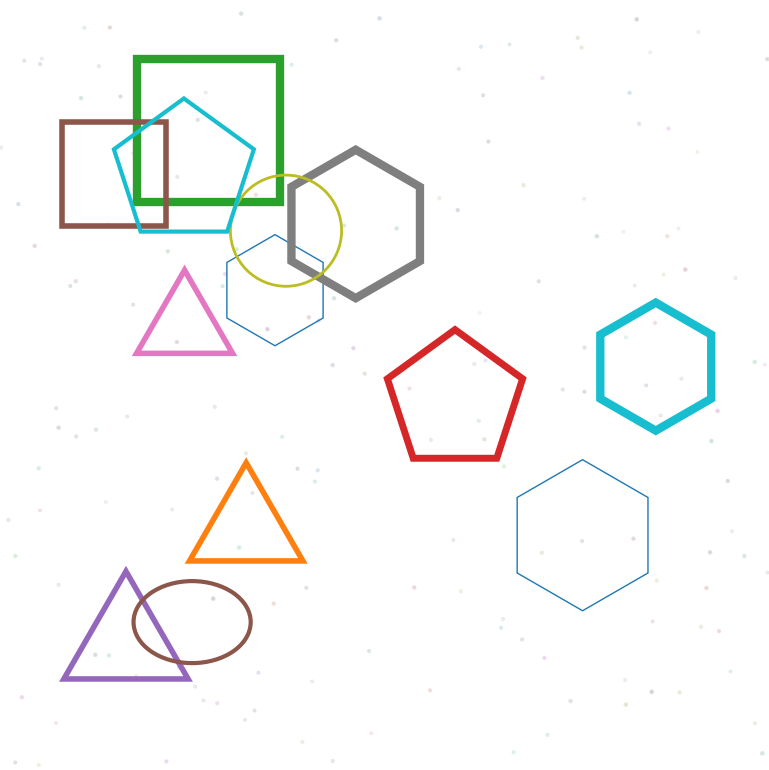[{"shape": "hexagon", "thickness": 0.5, "radius": 0.49, "center": [0.757, 0.305]}, {"shape": "hexagon", "thickness": 0.5, "radius": 0.36, "center": [0.357, 0.623]}, {"shape": "triangle", "thickness": 2, "radius": 0.43, "center": [0.32, 0.314]}, {"shape": "square", "thickness": 3, "radius": 0.46, "center": [0.27, 0.83]}, {"shape": "pentagon", "thickness": 2.5, "radius": 0.46, "center": [0.591, 0.48]}, {"shape": "triangle", "thickness": 2, "radius": 0.47, "center": [0.164, 0.165]}, {"shape": "square", "thickness": 2, "radius": 0.34, "center": [0.148, 0.774]}, {"shape": "oval", "thickness": 1.5, "radius": 0.38, "center": [0.249, 0.192]}, {"shape": "triangle", "thickness": 2, "radius": 0.36, "center": [0.24, 0.577]}, {"shape": "hexagon", "thickness": 3, "radius": 0.48, "center": [0.462, 0.709]}, {"shape": "circle", "thickness": 1, "radius": 0.36, "center": [0.371, 0.7]}, {"shape": "hexagon", "thickness": 3, "radius": 0.42, "center": [0.852, 0.524]}, {"shape": "pentagon", "thickness": 1.5, "radius": 0.48, "center": [0.239, 0.777]}]